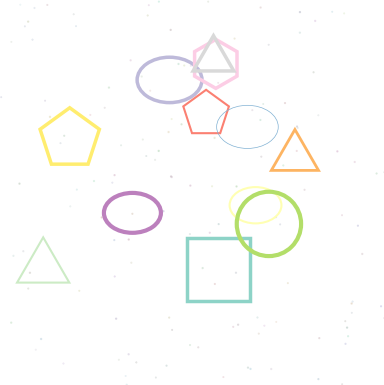[{"shape": "square", "thickness": 2.5, "radius": 0.41, "center": [0.568, 0.3]}, {"shape": "oval", "thickness": 1.5, "radius": 0.34, "center": [0.664, 0.467]}, {"shape": "oval", "thickness": 2.5, "radius": 0.42, "center": [0.44, 0.792]}, {"shape": "pentagon", "thickness": 1.5, "radius": 0.31, "center": [0.535, 0.704]}, {"shape": "oval", "thickness": 0.5, "radius": 0.4, "center": [0.643, 0.67]}, {"shape": "triangle", "thickness": 2, "radius": 0.35, "center": [0.766, 0.593]}, {"shape": "circle", "thickness": 3, "radius": 0.42, "center": [0.698, 0.418]}, {"shape": "hexagon", "thickness": 2.5, "radius": 0.32, "center": [0.561, 0.834]}, {"shape": "triangle", "thickness": 2.5, "radius": 0.31, "center": [0.554, 0.846]}, {"shape": "oval", "thickness": 3, "radius": 0.37, "center": [0.344, 0.447]}, {"shape": "triangle", "thickness": 1.5, "radius": 0.39, "center": [0.112, 0.305]}, {"shape": "pentagon", "thickness": 2.5, "radius": 0.4, "center": [0.181, 0.639]}]